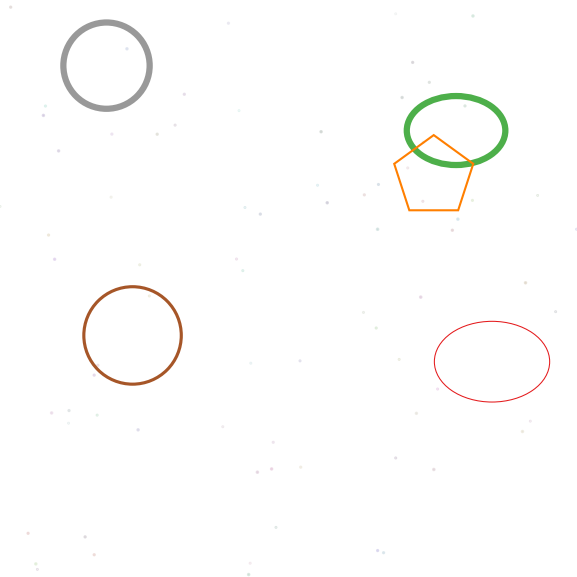[{"shape": "oval", "thickness": 0.5, "radius": 0.5, "center": [0.852, 0.373]}, {"shape": "oval", "thickness": 3, "radius": 0.43, "center": [0.79, 0.773]}, {"shape": "pentagon", "thickness": 1, "radius": 0.36, "center": [0.751, 0.693]}, {"shape": "circle", "thickness": 1.5, "radius": 0.42, "center": [0.23, 0.418]}, {"shape": "circle", "thickness": 3, "radius": 0.37, "center": [0.184, 0.885]}]